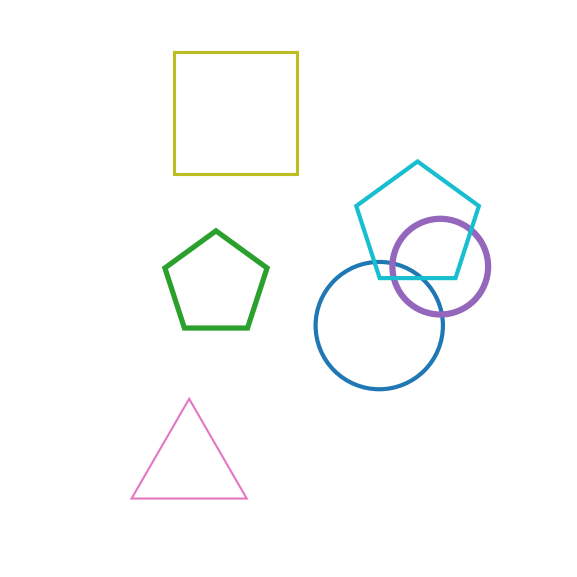[{"shape": "circle", "thickness": 2, "radius": 0.55, "center": [0.657, 0.435]}, {"shape": "pentagon", "thickness": 2.5, "radius": 0.46, "center": [0.374, 0.506]}, {"shape": "circle", "thickness": 3, "radius": 0.41, "center": [0.762, 0.537]}, {"shape": "triangle", "thickness": 1, "radius": 0.58, "center": [0.328, 0.193]}, {"shape": "square", "thickness": 1.5, "radius": 0.53, "center": [0.408, 0.804]}, {"shape": "pentagon", "thickness": 2, "radius": 0.56, "center": [0.723, 0.608]}]